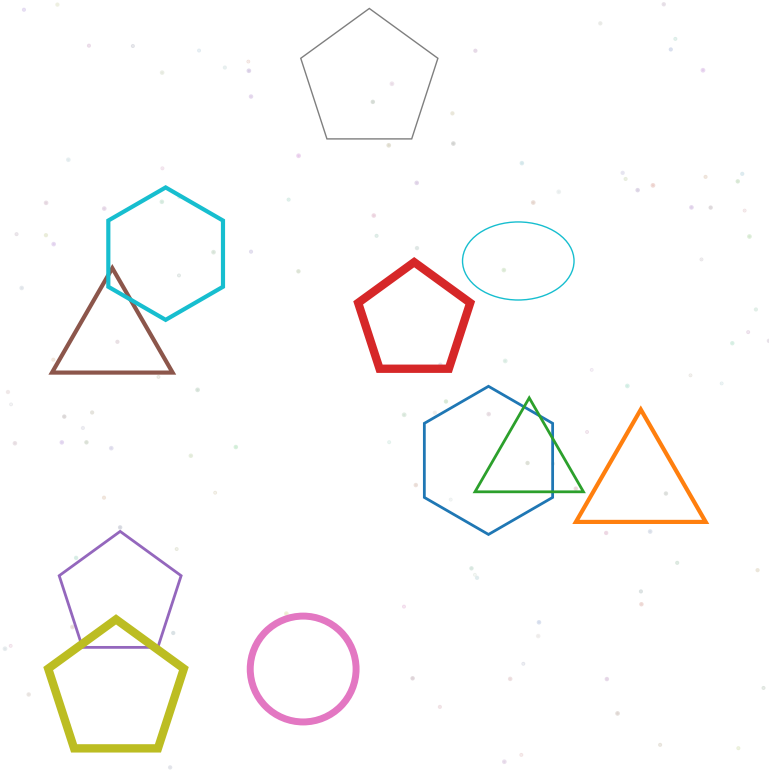[{"shape": "hexagon", "thickness": 1, "radius": 0.48, "center": [0.634, 0.402]}, {"shape": "triangle", "thickness": 1.5, "radius": 0.49, "center": [0.832, 0.371]}, {"shape": "triangle", "thickness": 1, "radius": 0.41, "center": [0.687, 0.402]}, {"shape": "pentagon", "thickness": 3, "radius": 0.38, "center": [0.538, 0.583]}, {"shape": "pentagon", "thickness": 1, "radius": 0.42, "center": [0.156, 0.227]}, {"shape": "triangle", "thickness": 1.5, "radius": 0.45, "center": [0.146, 0.561]}, {"shape": "circle", "thickness": 2.5, "radius": 0.34, "center": [0.394, 0.131]}, {"shape": "pentagon", "thickness": 0.5, "radius": 0.47, "center": [0.48, 0.895]}, {"shape": "pentagon", "thickness": 3, "radius": 0.46, "center": [0.151, 0.103]}, {"shape": "oval", "thickness": 0.5, "radius": 0.36, "center": [0.673, 0.661]}, {"shape": "hexagon", "thickness": 1.5, "radius": 0.43, "center": [0.215, 0.671]}]